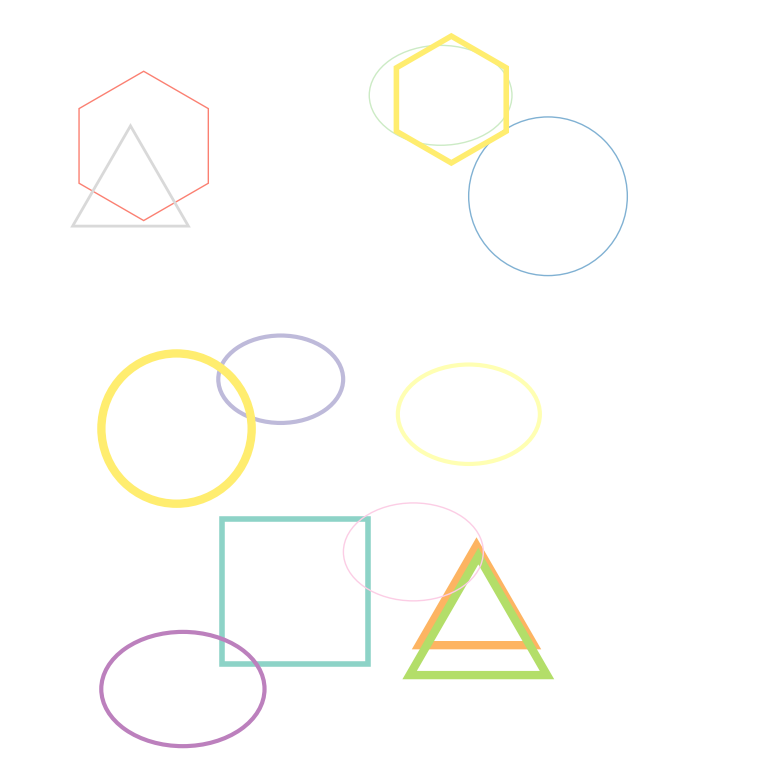[{"shape": "square", "thickness": 2, "radius": 0.47, "center": [0.383, 0.232]}, {"shape": "oval", "thickness": 1.5, "radius": 0.46, "center": [0.609, 0.462]}, {"shape": "oval", "thickness": 1.5, "radius": 0.41, "center": [0.365, 0.507]}, {"shape": "hexagon", "thickness": 0.5, "radius": 0.48, "center": [0.187, 0.81]}, {"shape": "circle", "thickness": 0.5, "radius": 0.52, "center": [0.712, 0.745]}, {"shape": "triangle", "thickness": 3, "radius": 0.43, "center": [0.619, 0.205]}, {"shape": "triangle", "thickness": 3, "radius": 0.52, "center": [0.621, 0.175]}, {"shape": "oval", "thickness": 0.5, "radius": 0.45, "center": [0.537, 0.283]}, {"shape": "triangle", "thickness": 1, "radius": 0.43, "center": [0.169, 0.75]}, {"shape": "oval", "thickness": 1.5, "radius": 0.53, "center": [0.238, 0.105]}, {"shape": "oval", "thickness": 0.5, "radius": 0.46, "center": [0.572, 0.876]}, {"shape": "hexagon", "thickness": 2, "radius": 0.41, "center": [0.586, 0.871]}, {"shape": "circle", "thickness": 3, "radius": 0.49, "center": [0.229, 0.443]}]